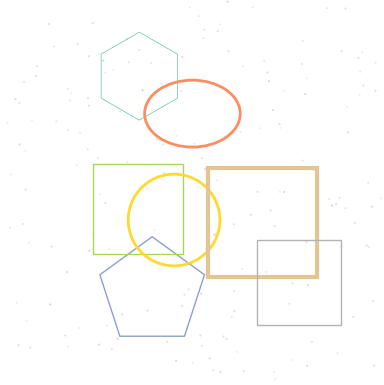[{"shape": "hexagon", "thickness": 0.5, "radius": 0.57, "center": [0.362, 0.802]}, {"shape": "oval", "thickness": 2, "radius": 0.62, "center": [0.5, 0.705]}, {"shape": "pentagon", "thickness": 1, "radius": 0.71, "center": [0.395, 0.242]}, {"shape": "square", "thickness": 1, "radius": 0.59, "center": [0.359, 0.458]}, {"shape": "circle", "thickness": 2, "radius": 0.6, "center": [0.452, 0.429]}, {"shape": "square", "thickness": 3, "radius": 0.71, "center": [0.682, 0.422]}, {"shape": "square", "thickness": 1, "radius": 0.55, "center": [0.777, 0.266]}]